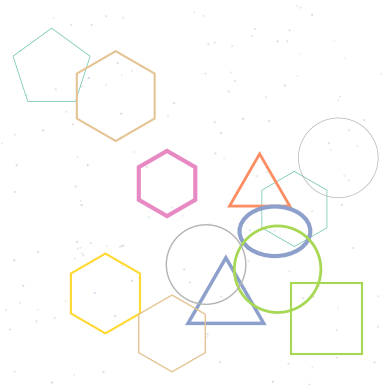[{"shape": "hexagon", "thickness": 0.5, "radius": 0.49, "center": [0.765, 0.457]}, {"shape": "pentagon", "thickness": 0.5, "radius": 0.53, "center": [0.134, 0.821]}, {"shape": "triangle", "thickness": 2, "radius": 0.45, "center": [0.674, 0.51]}, {"shape": "oval", "thickness": 3, "radius": 0.46, "center": [0.714, 0.399]}, {"shape": "triangle", "thickness": 2.5, "radius": 0.57, "center": [0.587, 0.217]}, {"shape": "hexagon", "thickness": 3, "radius": 0.42, "center": [0.434, 0.523]}, {"shape": "circle", "thickness": 2, "radius": 0.56, "center": [0.721, 0.301]}, {"shape": "square", "thickness": 1.5, "radius": 0.46, "center": [0.847, 0.173]}, {"shape": "hexagon", "thickness": 1.5, "radius": 0.52, "center": [0.274, 0.238]}, {"shape": "hexagon", "thickness": 1.5, "radius": 0.58, "center": [0.301, 0.75]}, {"shape": "hexagon", "thickness": 1, "radius": 0.5, "center": [0.447, 0.134]}, {"shape": "circle", "thickness": 0.5, "radius": 0.52, "center": [0.879, 0.59]}, {"shape": "circle", "thickness": 1, "radius": 0.52, "center": [0.535, 0.313]}]